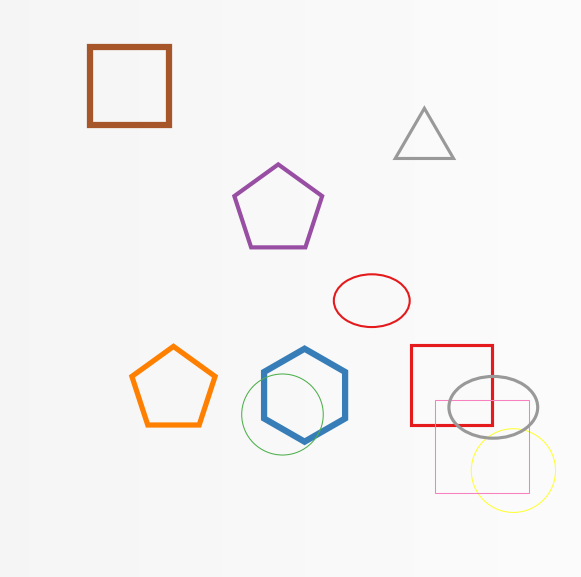[{"shape": "oval", "thickness": 1, "radius": 0.33, "center": [0.64, 0.478]}, {"shape": "square", "thickness": 1.5, "radius": 0.35, "center": [0.777, 0.333]}, {"shape": "hexagon", "thickness": 3, "radius": 0.4, "center": [0.524, 0.315]}, {"shape": "circle", "thickness": 0.5, "radius": 0.35, "center": [0.486, 0.281]}, {"shape": "pentagon", "thickness": 2, "radius": 0.4, "center": [0.479, 0.635]}, {"shape": "pentagon", "thickness": 2.5, "radius": 0.38, "center": [0.298, 0.324]}, {"shape": "circle", "thickness": 0.5, "radius": 0.36, "center": [0.883, 0.184]}, {"shape": "square", "thickness": 3, "radius": 0.34, "center": [0.223, 0.85]}, {"shape": "square", "thickness": 0.5, "radius": 0.4, "center": [0.829, 0.226]}, {"shape": "triangle", "thickness": 1.5, "radius": 0.29, "center": [0.73, 0.754]}, {"shape": "oval", "thickness": 1.5, "radius": 0.38, "center": [0.849, 0.294]}]